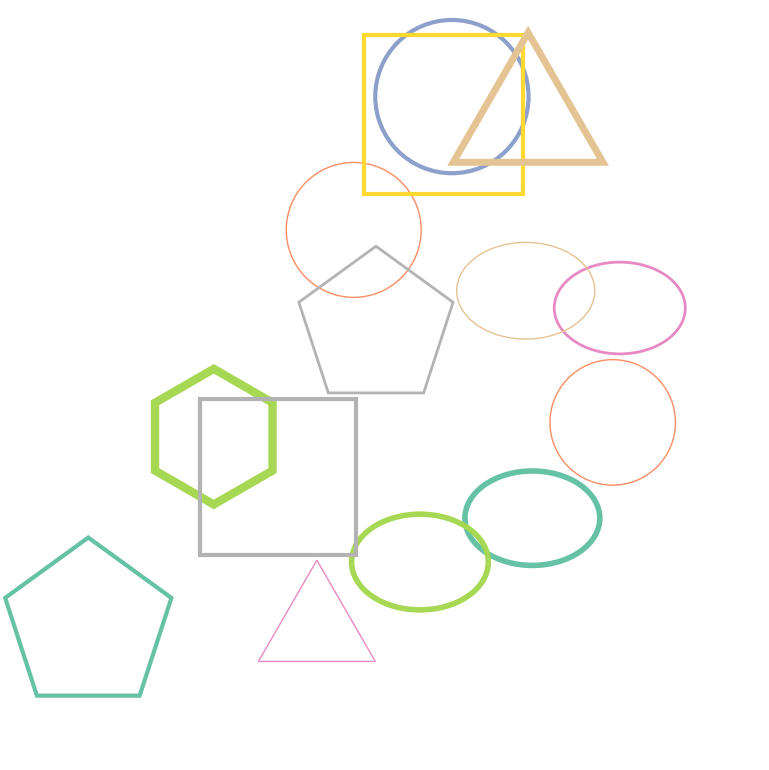[{"shape": "oval", "thickness": 2, "radius": 0.44, "center": [0.691, 0.327]}, {"shape": "pentagon", "thickness": 1.5, "radius": 0.57, "center": [0.115, 0.188]}, {"shape": "circle", "thickness": 0.5, "radius": 0.44, "center": [0.459, 0.701]}, {"shape": "circle", "thickness": 0.5, "radius": 0.41, "center": [0.796, 0.451]}, {"shape": "circle", "thickness": 1.5, "radius": 0.5, "center": [0.587, 0.875]}, {"shape": "oval", "thickness": 1, "radius": 0.43, "center": [0.805, 0.6]}, {"shape": "triangle", "thickness": 0.5, "radius": 0.44, "center": [0.412, 0.185]}, {"shape": "oval", "thickness": 2, "radius": 0.44, "center": [0.545, 0.27]}, {"shape": "hexagon", "thickness": 3, "radius": 0.44, "center": [0.278, 0.433]}, {"shape": "square", "thickness": 1.5, "radius": 0.51, "center": [0.576, 0.851]}, {"shape": "triangle", "thickness": 2.5, "radius": 0.56, "center": [0.686, 0.845]}, {"shape": "oval", "thickness": 0.5, "radius": 0.45, "center": [0.683, 0.622]}, {"shape": "square", "thickness": 1.5, "radius": 0.51, "center": [0.361, 0.38]}, {"shape": "pentagon", "thickness": 1, "radius": 0.53, "center": [0.488, 0.575]}]